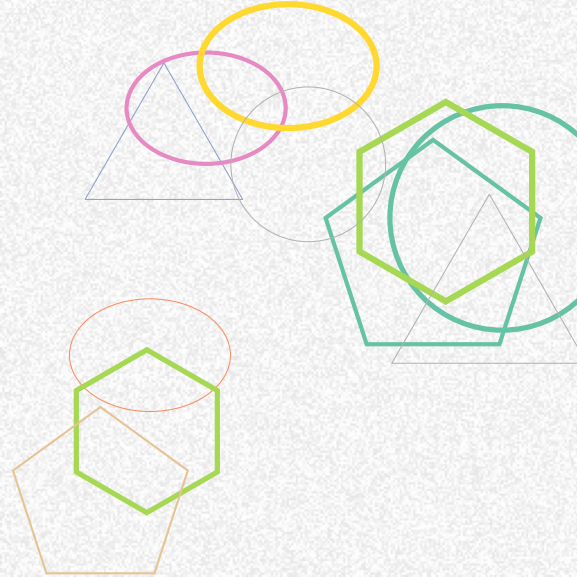[{"shape": "circle", "thickness": 2.5, "radius": 0.97, "center": [0.87, 0.622]}, {"shape": "pentagon", "thickness": 2, "radius": 0.98, "center": [0.75, 0.561]}, {"shape": "oval", "thickness": 0.5, "radius": 0.7, "center": [0.26, 0.384]}, {"shape": "triangle", "thickness": 0.5, "radius": 0.79, "center": [0.284, 0.733]}, {"shape": "oval", "thickness": 2, "radius": 0.69, "center": [0.357, 0.812]}, {"shape": "hexagon", "thickness": 2.5, "radius": 0.7, "center": [0.254, 0.252]}, {"shape": "hexagon", "thickness": 3, "radius": 0.86, "center": [0.772, 0.65]}, {"shape": "oval", "thickness": 3, "radius": 0.77, "center": [0.499, 0.885]}, {"shape": "pentagon", "thickness": 1, "radius": 0.8, "center": [0.174, 0.135]}, {"shape": "circle", "thickness": 0.5, "radius": 0.67, "center": [0.534, 0.715]}, {"shape": "triangle", "thickness": 0.5, "radius": 0.98, "center": [0.847, 0.468]}]